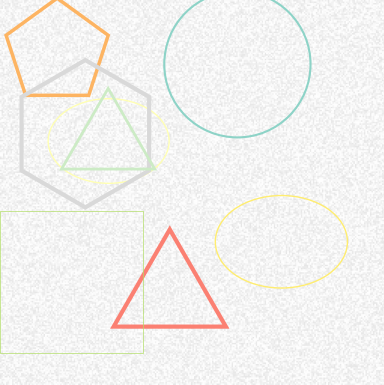[{"shape": "circle", "thickness": 1.5, "radius": 0.95, "center": [0.617, 0.833]}, {"shape": "oval", "thickness": 1, "radius": 0.79, "center": [0.282, 0.634]}, {"shape": "triangle", "thickness": 3, "radius": 0.84, "center": [0.441, 0.236]}, {"shape": "pentagon", "thickness": 2.5, "radius": 0.7, "center": [0.148, 0.865]}, {"shape": "square", "thickness": 0.5, "radius": 0.93, "center": [0.185, 0.268]}, {"shape": "hexagon", "thickness": 3, "radius": 0.96, "center": [0.222, 0.653]}, {"shape": "triangle", "thickness": 2, "radius": 0.7, "center": [0.281, 0.631]}, {"shape": "oval", "thickness": 1, "radius": 0.86, "center": [0.731, 0.372]}]